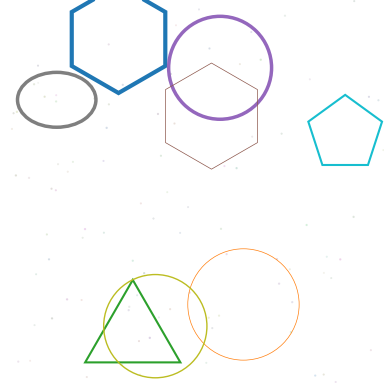[{"shape": "hexagon", "thickness": 3, "radius": 0.7, "center": [0.308, 0.899]}, {"shape": "circle", "thickness": 0.5, "radius": 0.72, "center": [0.632, 0.209]}, {"shape": "triangle", "thickness": 1.5, "radius": 0.71, "center": [0.345, 0.13]}, {"shape": "circle", "thickness": 2.5, "radius": 0.67, "center": [0.572, 0.824]}, {"shape": "hexagon", "thickness": 0.5, "radius": 0.69, "center": [0.549, 0.698]}, {"shape": "oval", "thickness": 2.5, "radius": 0.51, "center": [0.147, 0.741]}, {"shape": "circle", "thickness": 1, "radius": 0.67, "center": [0.403, 0.153]}, {"shape": "pentagon", "thickness": 1.5, "radius": 0.5, "center": [0.897, 0.653]}]